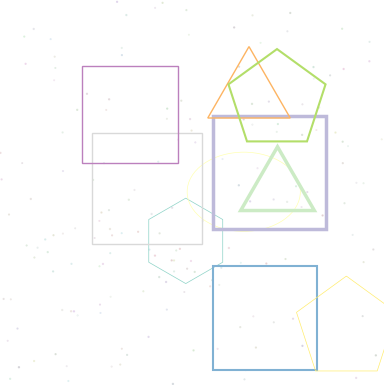[{"shape": "hexagon", "thickness": 0.5, "radius": 0.55, "center": [0.482, 0.374]}, {"shape": "oval", "thickness": 0.5, "radius": 0.73, "center": [0.633, 0.502]}, {"shape": "square", "thickness": 2.5, "radius": 0.73, "center": [0.699, 0.553]}, {"shape": "square", "thickness": 1.5, "radius": 0.68, "center": [0.688, 0.174]}, {"shape": "triangle", "thickness": 1, "radius": 0.62, "center": [0.647, 0.755]}, {"shape": "pentagon", "thickness": 1.5, "radius": 0.66, "center": [0.719, 0.74]}, {"shape": "square", "thickness": 1, "radius": 0.72, "center": [0.382, 0.51]}, {"shape": "square", "thickness": 1, "radius": 0.63, "center": [0.337, 0.703]}, {"shape": "triangle", "thickness": 2.5, "radius": 0.55, "center": [0.721, 0.508]}, {"shape": "pentagon", "thickness": 0.5, "radius": 0.68, "center": [0.9, 0.147]}]